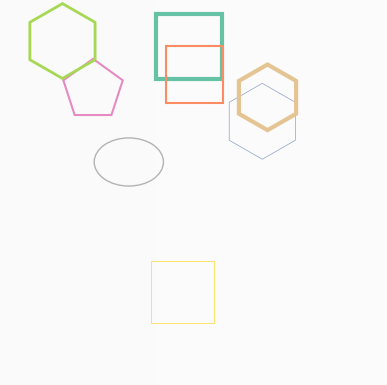[{"shape": "square", "thickness": 3, "radius": 0.43, "center": [0.488, 0.879]}, {"shape": "square", "thickness": 1.5, "radius": 0.36, "center": [0.502, 0.806]}, {"shape": "hexagon", "thickness": 0.5, "radius": 0.49, "center": [0.677, 0.685]}, {"shape": "pentagon", "thickness": 1.5, "radius": 0.4, "center": [0.24, 0.766]}, {"shape": "hexagon", "thickness": 2, "radius": 0.49, "center": [0.161, 0.893]}, {"shape": "square", "thickness": 0.5, "radius": 0.4, "center": [0.471, 0.242]}, {"shape": "hexagon", "thickness": 3, "radius": 0.43, "center": [0.69, 0.747]}, {"shape": "oval", "thickness": 1, "radius": 0.45, "center": [0.332, 0.579]}]